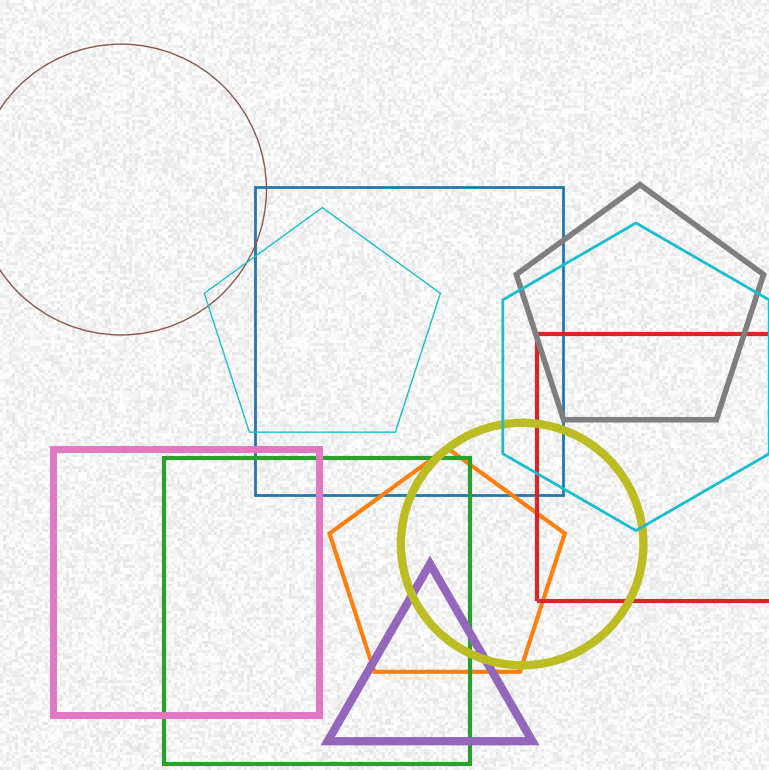[{"shape": "square", "thickness": 1, "radius": 1.0, "center": [0.532, 0.557]}, {"shape": "pentagon", "thickness": 1.5, "radius": 0.8, "center": [0.581, 0.258]}, {"shape": "square", "thickness": 1.5, "radius": 0.99, "center": [0.411, 0.206]}, {"shape": "square", "thickness": 1.5, "radius": 0.86, "center": [0.871, 0.393]}, {"shape": "triangle", "thickness": 3, "radius": 0.77, "center": [0.558, 0.114]}, {"shape": "circle", "thickness": 0.5, "radius": 0.94, "center": [0.157, 0.754]}, {"shape": "square", "thickness": 2.5, "radius": 0.86, "center": [0.242, 0.244]}, {"shape": "pentagon", "thickness": 2, "radius": 0.84, "center": [0.831, 0.591]}, {"shape": "circle", "thickness": 3, "radius": 0.79, "center": [0.678, 0.293]}, {"shape": "pentagon", "thickness": 0.5, "radius": 0.81, "center": [0.419, 0.569]}, {"shape": "hexagon", "thickness": 1, "radius": 1.0, "center": [0.826, 0.511]}]